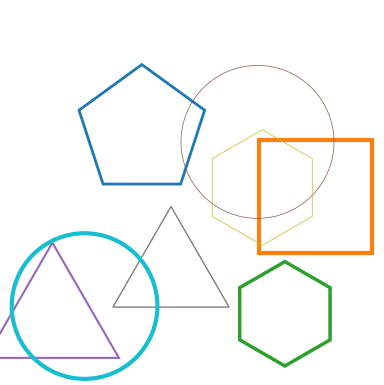[{"shape": "pentagon", "thickness": 2, "radius": 0.86, "center": [0.368, 0.661]}, {"shape": "square", "thickness": 3, "radius": 0.73, "center": [0.82, 0.491]}, {"shape": "hexagon", "thickness": 2.5, "radius": 0.68, "center": [0.74, 0.185]}, {"shape": "triangle", "thickness": 1.5, "radius": 1.0, "center": [0.136, 0.17]}, {"shape": "circle", "thickness": 0.5, "radius": 0.99, "center": [0.669, 0.631]}, {"shape": "triangle", "thickness": 1, "radius": 0.87, "center": [0.444, 0.289]}, {"shape": "hexagon", "thickness": 0.5, "radius": 0.75, "center": [0.681, 0.513]}, {"shape": "circle", "thickness": 3, "radius": 0.95, "center": [0.22, 0.205]}]